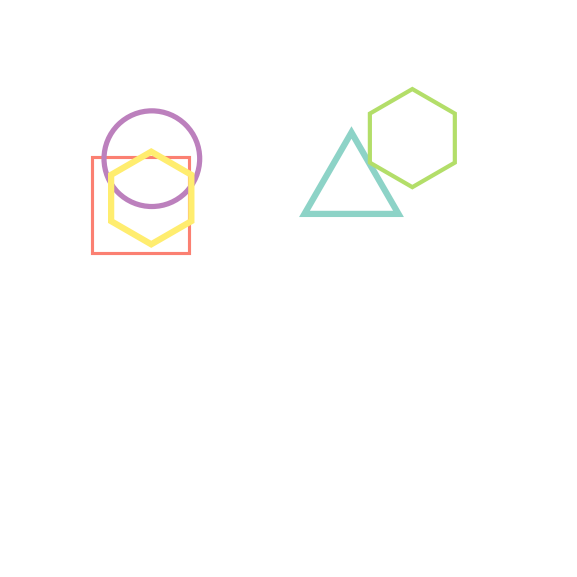[{"shape": "triangle", "thickness": 3, "radius": 0.47, "center": [0.609, 0.676]}, {"shape": "square", "thickness": 1.5, "radius": 0.42, "center": [0.243, 0.645]}, {"shape": "hexagon", "thickness": 2, "radius": 0.42, "center": [0.714, 0.76]}, {"shape": "circle", "thickness": 2.5, "radius": 0.41, "center": [0.263, 0.724]}, {"shape": "hexagon", "thickness": 3, "radius": 0.4, "center": [0.262, 0.656]}]